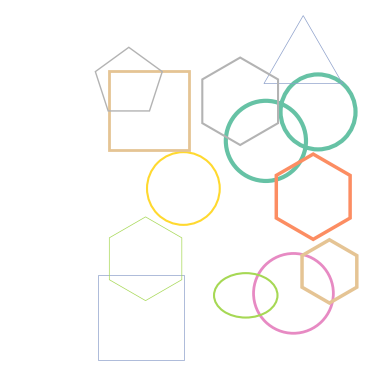[{"shape": "circle", "thickness": 3, "radius": 0.52, "center": [0.691, 0.634]}, {"shape": "circle", "thickness": 3, "radius": 0.49, "center": [0.826, 0.709]}, {"shape": "hexagon", "thickness": 2.5, "radius": 0.55, "center": [0.814, 0.489]}, {"shape": "triangle", "thickness": 0.5, "radius": 0.59, "center": [0.788, 0.842]}, {"shape": "square", "thickness": 0.5, "radius": 0.55, "center": [0.366, 0.176]}, {"shape": "circle", "thickness": 2, "radius": 0.52, "center": [0.762, 0.238]}, {"shape": "hexagon", "thickness": 0.5, "radius": 0.54, "center": [0.378, 0.328]}, {"shape": "oval", "thickness": 1.5, "radius": 0.41, "center": [0.638, 0.233]}, {"shape": "circle", "thickness": 1.5, "radius": 0.47, "center": [0.476, 0.51]}, {"shape": "square", "thickness": 2, "radius": 0.51, "center": [0.387, 0.713]}, {"shape": "hexagon", "thickness": 2.5, "radius": 0.41, "center": [0.856, 0.295]}, {"shape": "hexagon", "thickness": 1.5, "radius": 0.57, "center": [0.624, 0.737]}, {"shape": "pentagon", "thickness": 1, "radius": 0.46, "center": [0.335, 0.786]}]